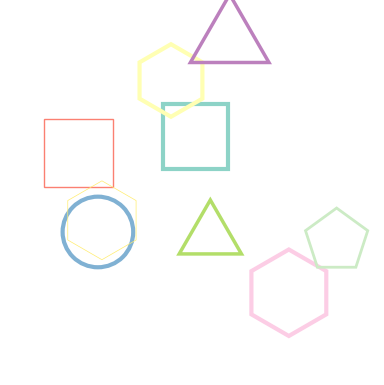[{"shape": "square", "thickness": 3, "radius": 0.42, "center": [0.507, 0.646]}, {"shape": "hexagon", "thickness": 3, "radius": 0.47, "center": [0.444, 0.791]}, {"shape": "square", "thickness": 1, "radius": 0.44, "center": [0.204, 0.602]}, {"shape": "circle", "thickness": 3, "radius": 0.46, "center": [0.254, 0.397]}, {"shape": "triangle", "thickness": 2.5, "radius": 0.47, "center": [0.546, 0.387]}, {"shape": "hexagon", "thickness": 3, "radius": 0.56, "center": [0.75, 0.24]}, {"shape": "triangle", "thickness": 2.5, "radius": 0.59, "center": [0.597, 0.897]}, {"shape": "pentagon", "thickness": 2, "radius": 0.42, "center": [0.874, 0.375]}, {"shape": "hexagon", "thickness": 0.5, "radius": 0.51, "center": [0.265, 0.428]}]